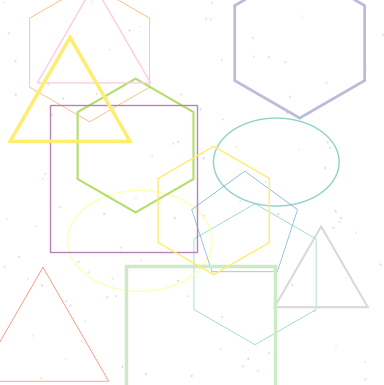[{"shape": "oval", "thickness": 1, "radius": 0.82, "center": [0.718, 0.579]}, {"shape": "hexagon", "thickness": 0.5, "radius": 0.92, "center": [0.662, 0.288]}, {"shape": "oval", "thickness": 1, "radius": 0.94, "center": [0.363, 0.374]}, {"shape": "hexagon", "thickness": 2, "radius": 0.97, "center": [0.778, 0.888]}, {"shape": "triangle", "thickness": 0.5, "radius": 0.99, "center": [0.112, 0.109]}, {"shape": "pentagon", "thickness": 0.5, "radius": 0.72, "center": [0.635, 0.411]}, {"shape": "hexagon", "thickness": 0.5, "radius": 0.9, "center": [0.233, 0.863]}, {"shape": "hexagon", "thickness": 1.5, "radius": 0.87, "center": [0.352, 0.622]}, {"shape": "triangle", "thickness": 1, "radius": 0.85, "center": [0.244, 0.869]}, {"shape": "triangle", "thickness": 1.5, "radius": 0.7, "center": [0.834, 0.272]}, {"shape": "square", "thickness": 1, "radius": 0.95, "center": [0.321, 0.536]}, {"shape": "square", "thickness": 2.5, "radius": 0.97, "center": [0.52, 0.115]}, {"shape": "hexagon", "thickness": 1, "radius": 0.83, "center": [0.555, 0.453]}, {"shape": "triangle", "thickness": 2.5, "radius": 0.9, "center": [0.182, 0.723]}]